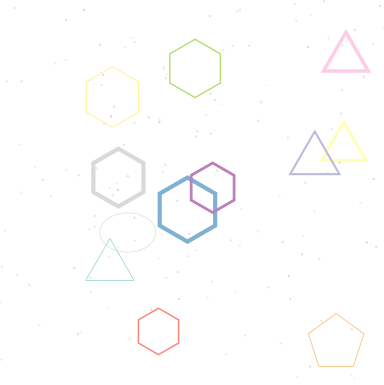[{"shape": "triangle", "thickness": 0.5, "radius": 0.36, "center": [0.286, 0.308]}, {"shape": "triangle", "thickness": 2, "radius": 0.33, "center": [0.893, 0.617]}, {"shape": "triangle", "thickness": 1.5, "radius": 0.37, "center": [0.818, 0.585]}, {"shape": "hexagon", "thickness": 1, "radius": 0.3, "center": [0.412, 0.139]}, {"shape": "hexagon", "thickness": 3, "radius": 0.42, "center": [0.487, 0.456]}, {"shape": "pentagon", "thickness": 0.5, "radius": 0.38, "center": [0.873, 0.11]}, {"shape": "hexagon", "thickness": 1, "radius": 0.38, "center": [0.507, 0.822]}, {"shape": "triangle", "thickness": 2.5, "radius": 0.34, "center": [0.899, 0.849]}, {"shape": "hexagon", "thickness": 3, "radius": 0.38, "center": [0.308, 0.539]}, {"shape": "hexagon", "thickness": 2, "radius": 0.32, "center": [0.552, 0.512]}, {"shape": "oval", "thickness": 0.5, "radius": 0.36, "center": [0.332, 0.396]}, {"shape": "hexagon", "thickness": 0.5, "radius": 0.39, "center": [0.292, 0.748]}]